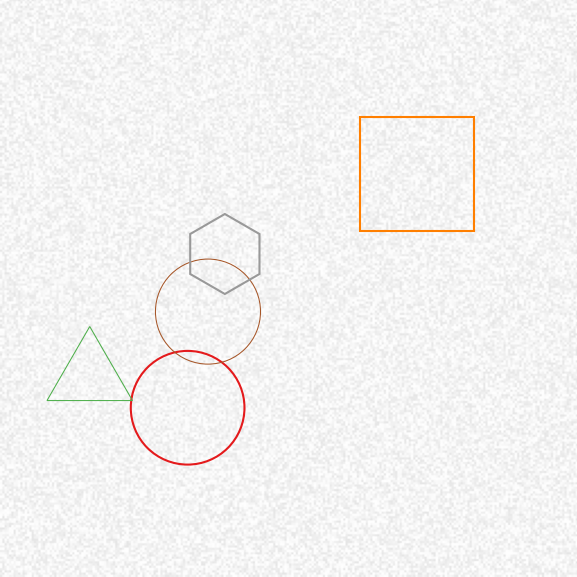[{"shape": "circle", "thickness": 1, "radius": 0.49, "center": [0.325, 0.293]}, {"shape": "triangle", "thickness": 0.5, "radius": 0.43, "center": [0.155, 0.348]}, {"shape": "square", "thickness": 1, "radius": 0.49, "center": [0.722, 0.698]}, {"shape": "circle", "thickness": 0.5, "radius": 0.45, "center": [0.36, 0.46]}, {"shape": "hexagon", "thickness": 1, "radius": 0.35, "center": [0.389, 0.559]}]